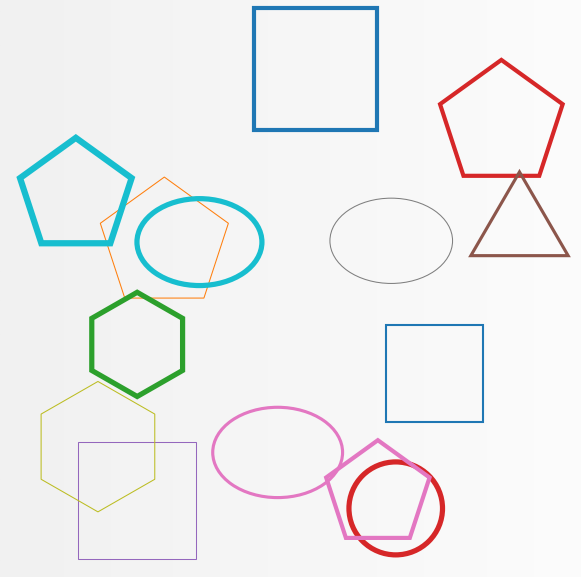[{"shape": "square", "thickness": 2, "radius": 0.53, "center": [0.543, 0.879]}, {"shape": "square", "thickness": 1, "radius": 0.42, "center": [0.748, 0.353]}, {"shape": "pentagon", "thickness": 0.5, "radius": 0.58, "center": [0.283, 0.577]}, {"shape": "hexagon", "thickness": 2.5, "radius": 0.45, "center": [0.236, 0.403]}, {"shape": "pentagon", "thickness": 2, "radius": 0.55, "center": [0.863, 0.784]}, {"shape": "circle", "thickness": 2.5, "radius": 0.4, "center": [0.681, 0.119]}, {"shape": "square", "thickness": 0.5, "radius": 0.51, "center": [0.236, 0.132]}, {"shape": "triangle", "thickness": 1.5, "radius": 0.48, "center": [0.894, 0.605]}, {"shape": "pentagon", "thickness": 2, "radius": 0.47, "center": [0.65, 0.143]}, {"shape": "oval", "thickness": 1.5, "radius": 0.56, "center": [0.478, 0.216]}, {"shape": "oval", "thickness": 0.5, "radius": 0.53, "center": [0.673, 0.582]}, {"shape": "hexagon", "thickness": 0.5, "radius": 0.56, "center": [0.168, 0.226]}, {"shape": "pentagon", "thickness": 3, "radius": 0.5, "center": [0.13, 0.66]}, {"shape": "oval", "thickness": 2.5, "radius": 0.54, "center": [0.343, 0.58]}]